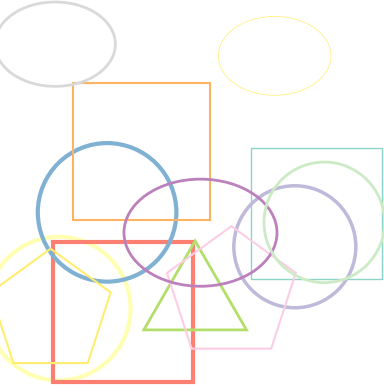[{"shape": "square", "thickness": 1, "radius": 0.85, "center": [0.823, 0.445]}, {"shape": "circle", "thickness": 3, "radius": 0.93, "center": [0.153, 0.198]}, {"shape": "circle", "thickness": 2.5, "radius": 0.79, "center": [0.766, 0.359]}, {"shape": "square", "thickness": 3, "radius": 0.91, "center": [0.321, 0.19]}, {"shape": "circle", "thickness": 3, "radius": 0.9, "center": [0.278, 0.448]}, {"shape": "square", "thickness": 1.5, "radius": 0.89, "center": [0.368, 0.607]}, {"shape": "triangle", "thickness": 2, "radius": 0.77, "center": [0.507, 0.22]}, {"shape": "pentagon", "thickness": 1.5, "radius": 0.88, "center": [0.601, 0.237]}, {"shape": "oval", "thickness": 2, "radius": 0.78, "center": [0.143, 0.885]}, {"shape": "oval", "thickness": 2, "radius": 0.99, "center": [0.521, 0.396]}, {"shape": "circle", "thickness": 2, "radius": 0.78, "center": [0.842, 0.422]}, {"shape": "oval", "thickness": 0.5, "radius": 0.73, "center": [0.713, 0.855]}, {"shape": "pentagon", "thickness": 1.5, "radius": 0.82, "center": [0.131, 0.19]}]